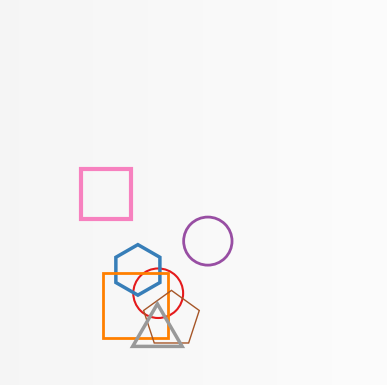[{"shape": "circle", "thickness": 1.5, "radius": 0.32, "center": [0.408, 0.238]}, {"shape": "hexagon", "thickness": 2.5, "radius": 0.33, "center": [0.356, 0.299]}, {"shape": "circle", "thickness": 2, "radius": 0.31, "center": [0.536, 0.374]}, {"shape": "square", "thickness": 2, "radius": 0.42, "center": [0.349, 0.207]}, {"shape": "pentagon", "thickness": 1, "radius": 0.38, "center": [0.442, 0.17]}, {"shape": "square", "thickness": 3, "radius": 0.32, "center": [0.275, 0.497]}, {"shape": "triangle", "thickness": 2.5, "radius": 0.37, "center": [0.406, 0.137]}]